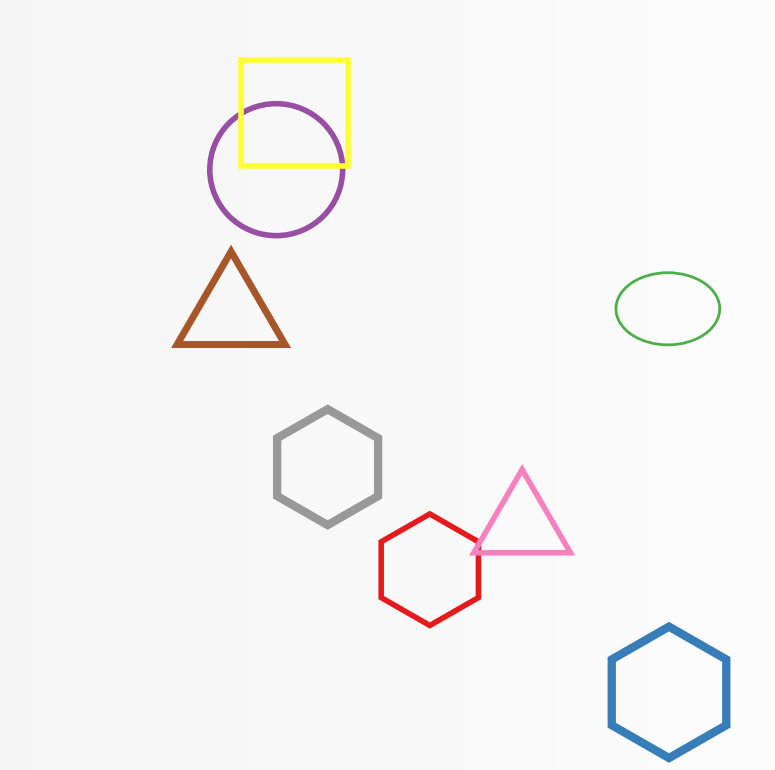[{"shape": "hexagon", "thickness": 2, "radius": 0.36, "center": [0.555, 0.26]}, {"shape": "hexagon", "thickness": 3, "radius": 0.43, "center": [0.863, 0.101]}, {"shape": "oval", "thickness": 1, "radius": 0.33, "center": [0.862, 0.599]}, {"shape": "circle", "thickness": 2, "radius": 0.43, "center": [0.356, 0.78]}, {"shape": "square", "thickness": 2, "radius": 0.35, "center": [0.38, 0.853]}, {"shape": "triangle", "thickness": 2.5, "radius": 0.4, "center": [0.298, 0.593]}, {"shape": "triangle", "thickness": 2, "radius": 0.36, "center": [0.674, 0.318]}, {"shape": "hexagon", "thickness": 3, "radius": 0.38, "center": [0.423, 0.393]}]